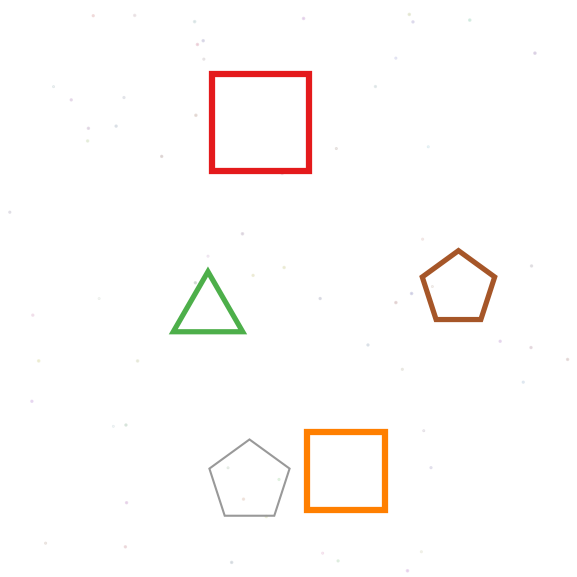[{"shape": "square", "thickness": 3, "radius": 0.42, "center": [0.45, 0.787]}, {"shape": "triangle", "thickness": 2.5, "radius": 0.35, "center": [0.36, 0.459]}, {"shape": "square", "thickness": 3, "radius": 0.34, "center": [0.599, 0.184]}, {"shape": "pentagon", "thickness": 2.5, "radius": 0.33, "center": [0.794, 0.499]}, {"shape": "pentagon", "thickness": 1, "radius": 0.37, "center": [0.432, 0.165]}]